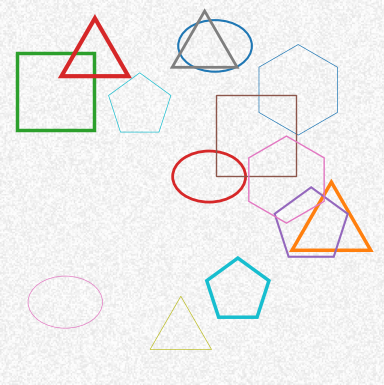[{"shape": "hexagon", "thickness": 0.5, "radius": 0.59, "center": [0.775, 0.767]}, {"shape": "oval", "thickness": 1.5, "radius": 0.48, "center": [0.559, 0.881]}, {"shape": "triangle", "thickness": 2.5, "radius": 0.59, "center": [0.861, 0.409]}, {"shape": "square", "thickness": 2.5, "radius": 0.5, "center": [0.144, 0.763]}, {"shape": "oval", "thickness": 2, "radius": 0.47, "center": [0.543, 0.541]}, {"shape": "triangle", "thickness": 3, "radius": 0.5, "center": [0.246, 0.852]}, {"shape": "pentagon", "thickness": 1.5, "radius": 0.5, "center": [0.808, 0.414]}, {"shape": "square", "thickness": 1, "radius": 0.52, "center": [0.665, 0.648]}, {"shape": "oval", "thickness": 0.5, "radius": 0.48, "center": [0.17, 0.215]}, {"shape": "hexagon", "thickness": 1, "radius": 0.56, "center": [0.744, 0.534]}, {"shape": "triangle", "thickness": 2, "radius": 0.49, "center": [0.532, 0.874]}, {"shape": "triangle", "thickness": 0.5, "radius": 0.46, "center": [0.47, 0.138]}, {"shape": "pentagon", "thickness": 2.5, "radius": 0.42, "center": [0.618, 0.245]}, {"shape": "pentagon", "thickness": 0.5, "radius": 0.43, "center": [0.363, 0.726]}]